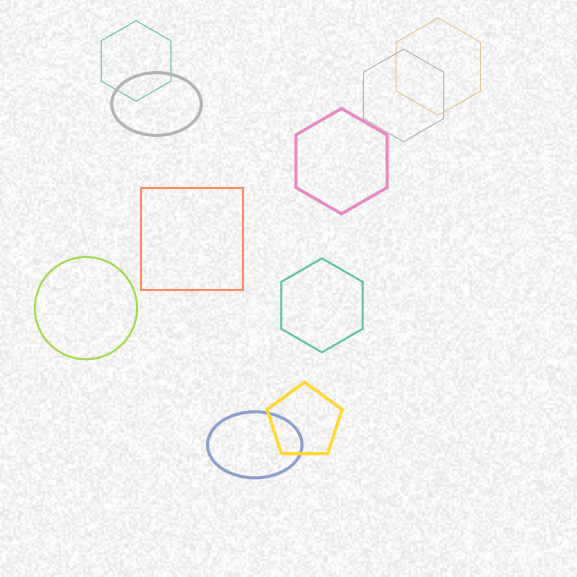[{"shape": "hexagon", "thickness": 0.5, "radius": 0.35, "center": [0.236, 0.894]}, {"shape": "hexagon", "thickness": 1, "radius": 0.41, "center": [0.557, 0.47]}, {"shape": "square", "thickness": 1, "radius": 0.44, "center": [0.333, 0.585]}, {"shape": "oval", "thickness": 1.5, "radius": 0.41, "center": [0.441, 0.229]}, {"shape": "hexagon", "thickness": 1.5, "radius": 0.46, "center": [0.591, 0.72]}, {"shape": "circle", "thickness": 1, "radius": 0.44, "center": [0.149, 0.466]}, {"shape": "pentagon", "thickness": 1.5, "radius": 0.34, "center": [0.527, 0.269]}, {"shape": "hexagon", "thickness": 0.5, "radius": 0.42, "center": [0.759, 0.884]}, {"shape": "hexagon", "thickness": 0.5, "radius": 0.4, "center": [0.699, 0.834]}, {"shape": "oval", "thickness": 1.5, "radius": 0.39, "center": [0.271, 0.819]}]